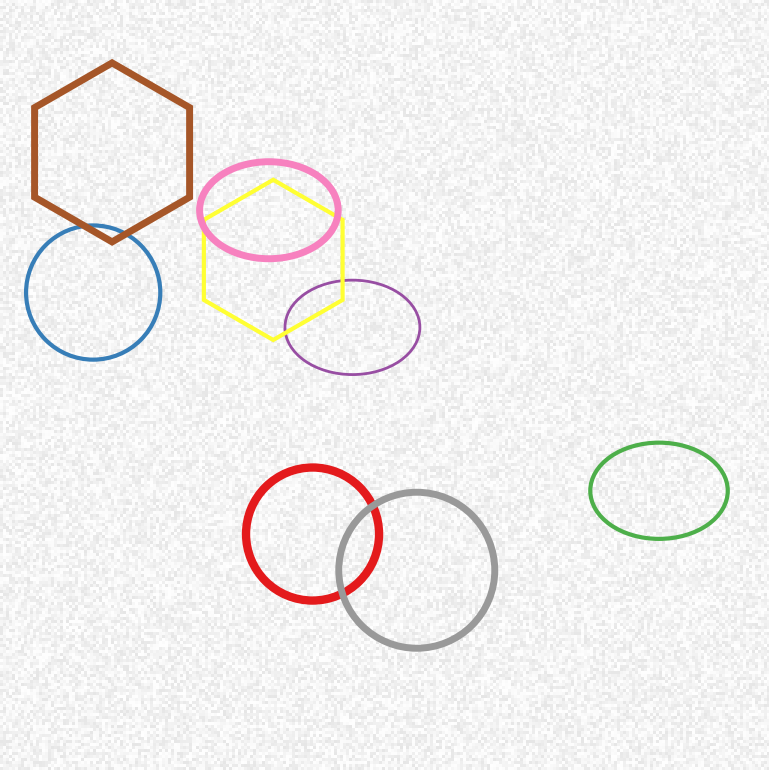[{"shape": "circle", "thickness": 3, "radius": 0.43, "center": [0.406, 0.306]}, {"shape": "circle", "thickness": 1.5, "radius": 0.44, "center": [0.121, 0.62]}, {"shape": "oval", "thickness": 1.5, "radius": 0.45, "center": [0.856, 0.363]}, {"shape": "oval", "thickness": 1, "radius": 0.44, "center": [0.458, 0.575]}, {"shape": "hexagon", "thickness": 1.5, "radius": 0.52, "center": [0.355, 0.662]}, {"shape": "hexagon", "thickness": 2.5, "radius": 0.58, "center": [0.146, 0.802]}, {"shape": "oval", "thickness": 2.5, "radius": 0.45, "center": [0.349, 0.727]}, {"shape": "circle", "thickness": 2.5, "radius": 0.51, "center": [0.541, 0.259]}]